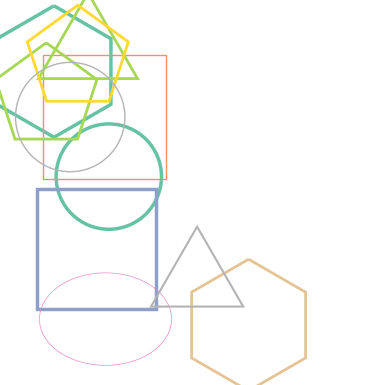[{"shape": "hexagon", "thickness": 2.5, "radius": 0.85, "center": [0.14, 0.814]}, {"shape": "circle", "thickness": 2.5, "radius": 0.68, "center": [0.283, 0.541]}, {"shape": "square", "thickness": 1, "radius": 0.8, "center": [0.272, 0.695]}, {"shape": "square", "thickness": 2.5, "radius": 0.77, "center": [0.25, 0.353]}, {"shape": "oval", "thickness": 0.5, "radius": 0.86, "center": [0.274, 0.171]}, {"shape": "pentagon", "thickness": 2, "radius": 0.69, "center": [0.12, 0.751]}, {"shape": "triangle", "thickness": 2, "radius": 0.74, "center": [0.229, 0.87]}, {"shape": "pentagon", "thickness": 2, "radius": 0.69, "center": [0.202, 0.849]}, {"shape": "hexagon", "thickness": 2, "radius": 0.85, "center": [0.646, 0.156]}, {"shape": "circle", "thickness": 1, "radius": 0.71, "center": [0.182, 0.696]}, {"shape": "triangle", "thickness": 1.5, "radius": 0.69, "center": [0.512, 0.273]}]